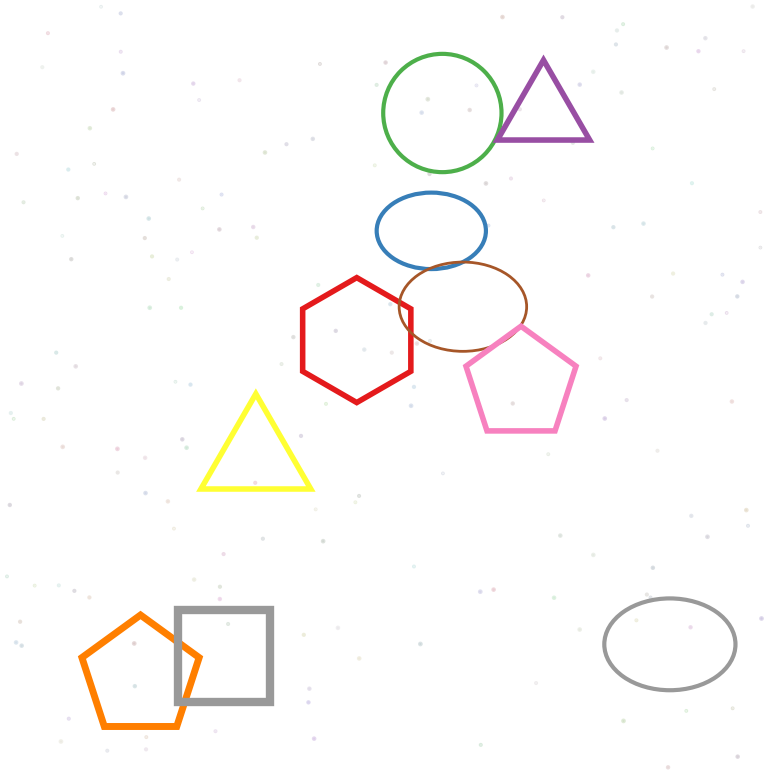[{"shape": "hexagon", "thickness": 2, "radius": 0.41, "center": [0.463, 0.558]}, {"shape": "oval", "thickness": 1.5, "radius": 0.35, "center": [0.56, 0.7]}, {"shape": "circle", "thickness": 1.5, "radius": 0.38, "center": [0.574, 0.853]}, {"shape": "triangle", "thickness": 2, "radius": 0.35, "center": [0.706, 0.853]}, {"shape": "pentagon", "thickness": 2.5, "radius": 0.4, "center": [0.183, 0.121]}, {"shape": "triangle", "thickness": 2, "radius": 0.41, "center": [0.332, 0.406]}, {"shape": "oval", "thickness": 1, "radius": 0.41, "center": [0.601, 0.602]}, {"shape": "pentagon", "thickness": 2, "radius": 0.38, "center": [0.677, 0.501]}, {"shape": "square", "thickness": 3, "radius": 0.3, "center": [0.291, 0.148]}, {"shape": "oval", "thickness": 1.5, "radius": 0.43, "center": [0.87, 0.163]}]